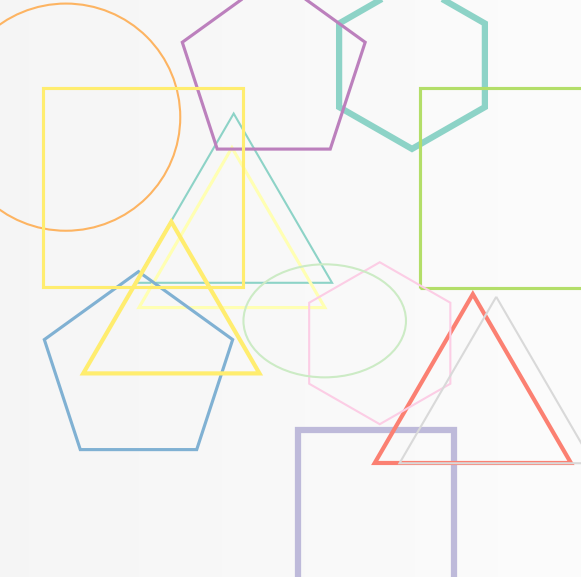[{"shape": "triangle", "thickness": 1, "radius": 0.98, "center": [0.402, 0.607]}, {"shape": "hexagon", "thickness": 3, "radius": 0.72, "center": [0.709, 0.886]}, {"shape": "triangle", "thickness": 1.5, "radius": 0.92, "center": [0.399, 0.559]}, {"shape": "square", "thickness": 3, "radius": 0.67, "center": [0.647, 0.119]}, {"shape": "triangle", "thickness": 2, "radius": 0.97, "center": [0.813, 0.295]}, {"shape": "pentagon", "thickness": 1.5, "radius": 0.85, "center": [0.238, 0.358]}, {"shape": "circle", "thickness": 1, "radius": 0.98, "center": [0.113, 0.796]}, {"shape": "square", "thickness": 1.5, "radius": 0.87, "center": [0.896, 0.673]}, {"shape": "hexagon", "thickness": 1, "radius": 0.7, "center": [0.653, 0.405]}, {"shape": "triangle", "thickness": 1, "radius": 0.96, "center": [0.854, 0.293]}, {"shape": "pentagon", "thickness": 1.5, "radius": 0.83, "center": [0.471, 0.875]}, {"shape": "oval", "thickness": 1, "radius": 0.7, "center": [0.559, 0.444]}, {"shape": "triangle", "thickness": 2, "radius": 0.88, "center": [0.295, 0.44]}, {"shape": "square", "thickness": 1.5, "radius": 0.86, "center": [0.246, 0.674]}]